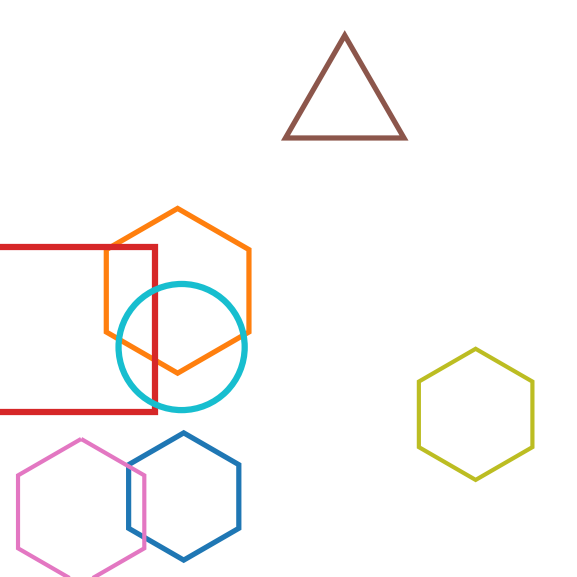[{"shape": "hexagon", "thickness": 2.5, "radius": 0.55, "center": [0.318, 0.139]}, {"shape": "hexagon", "thickness": 2.5, "radius": 0.71, "center": [0.308, 0.496]}, {"shape": "square", "thickness": 3, "radius": 0.72, "center": [0.125, 0.429]}, {"shape": "triangle", "thickness": 2.5, "radius": 0.59, "center": [0.597, 0.819]}, {"shape": "hexagon", "thickness": 2, "radius": 0.63, "center": [0.141, 0.113]}, {"shape": "hexagon", "thickness": 2, "radius": 0.57, "center": [0.824, 0.282]}, {"shape": "circle", "thickness": 3, "radius": 0.55, "center": [0.314, 0.398]}]